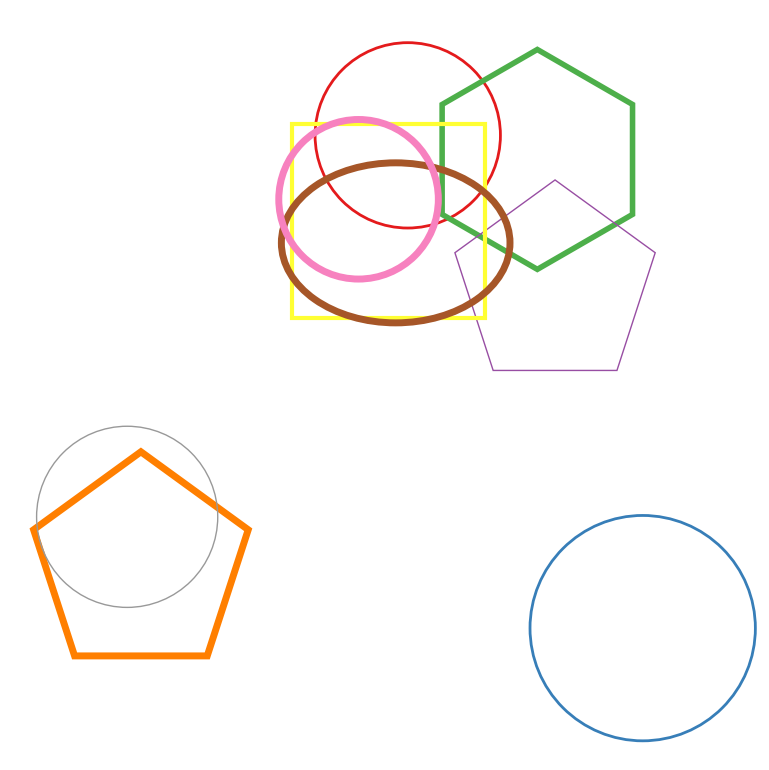[{"shape": "circle", "thickness": 1, "radius": 0.6, "center": [0.53, 0.824]}, {"shape": "circle", "thickness": 1, "radius": 0.73, "center": [0.835, 0.184]}, {"shape": "hexagon", "thickness": 2, "radius": 0.71, "center": [0.698, 0.793]}, {"shape": "pentagon", "thickness": 0.5, "radius": 0.68, "center": [0.721, 0.63]}, {"shape": "pentagon", "thickness": 2.5, "radius": 0.73, "center": [0.183, 0.267]}, {"shape": "square", "thickness": 1.5, "radius": 0.63, "center": [0.505, 0.713]}, {"shape": "oval", "thickness": 2.5, "radius": 0.74, "center": [0.514, 0.685]}, {"shape": "circle", "thickness": 2.5, "radius": 0.52, "center": [0.466, 0.741]}, {"shape": "circle", "thickness": 0.5, "radius": 0.59, "center": [0.165, 0.329]}]